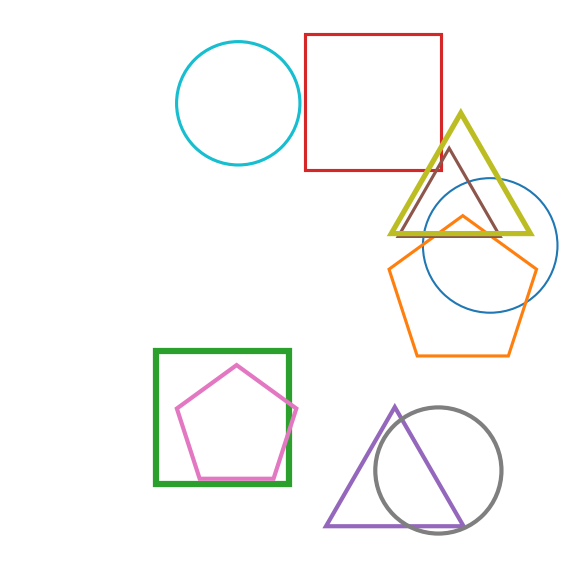[{"shape": "circle", "thickness": 1, "radius": 0.58, "center": [0.849, 0.574]}, {"shape": "pentagon", "thickness": 1.5, "radius": 0.67, "center": [0.801, 0.491]}, {"shape": "square", "thickness": 3, "radius": 0.57, "center": [0.385, 0.276]}, {"shape": "square", "thickness": 1.5, "radius": 0.59, "center": [0.646, 0.823]}, {"shape": "triangle", "thickness": 2, "radius": 0.69, "center": [0.684, 0.157]}, {"shape": "triangle", "thickness": 1.5, "radius": 0.51, "center": [0.778, 0.641]}, {"shape": "pentagon", "thickness": 2, "radius": 0.54, "center": [0.41, 0.258]}, {"shape": "circle", "thickness": 2, "radius": 0.55, "center": [0.759, 0.184]}, {"shape": "triangle", "thickness": 2.5, "radius": 0.7, "center": [0.798, 0.664]}, {"shape": "circle", "thickness": 1.5, "radius": 0.53, "center": [0.413, 0.82]}]